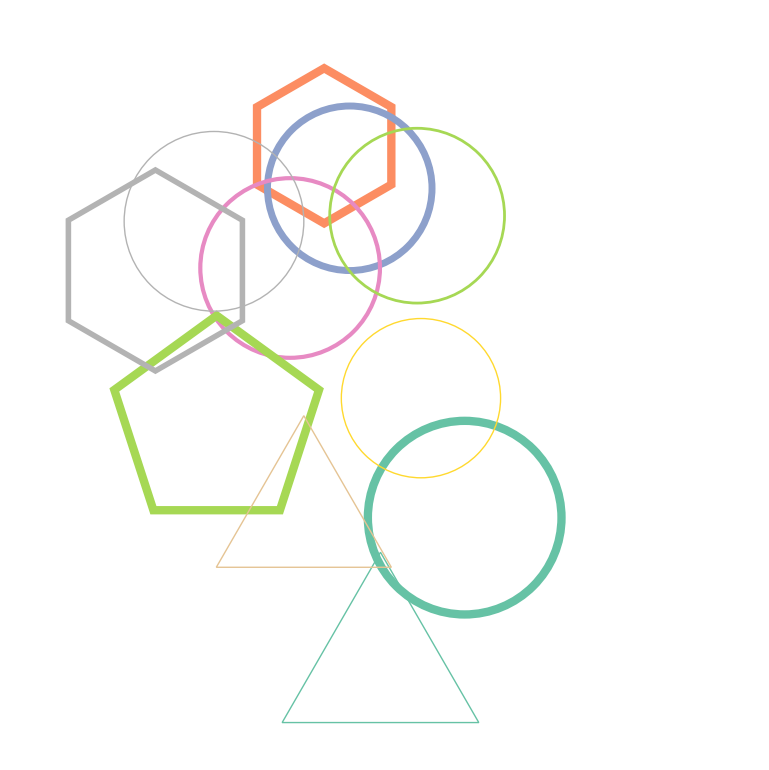[{"shape": "circle", "thickness": 3, "radius": 0.63, "center": [0.603, 0.328]}, {"shape": "triangle", "thickness": 0.5, "radius": 0.74, "center": [0.494, 0.135]}, {"shape": "hexagon", "thickness": 3, "radius": 0.5, "center": [0.421, 0.811]}, {"shape": "circle", "thickness": 2.5, "radius": 0.53, "center": [0.454, 0.755]}, {"shape": "circle", "thickness": 1.5, "radius": 0.58, "center": [0.377, 0.652]}, {"shape": "pentagon", "thickness": 3, "radius": 0.7, "center": [0.281, 0.45]}, {"shape": "circle", "thickness": 1, "radius": 0.57, "center": [0.542, 0.72]}, {"shape": "circle", "thickness": 0.5, "radius": 0.52, "center": [0.547, 0.483]}, {"shape": "triangle", "thickness": 0.5, "radius": 0.66, "center": [0.395, 0.329]}, {"shape": "hexagon", "thickness": 2, "radius": 0.65, "center": [0.202, 0.649]}, {"shape": "circle", "thickness": 0.5, "radius": 0.58, "center": [0.278, 0.713]}]